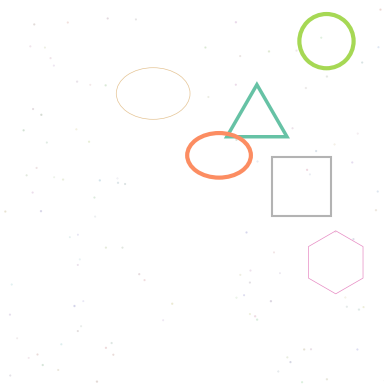[{"shape": "triangle", "thickness": 2.5, "radius": 0.45, "center": [0.667, 0.69]}, {"shape": "oval", "thickness": 3, "radius": 0.41, "center": [0.569, 0.597]}, {"shape": "hexagon", "thickness": 0.5, "radius": 0.41, "center": [0.872, 0.319]}, {"shape": "circle", "thickness": 3, "radius": 0.35, "center": [0.848, 0.893]}, {"shape": "oval", "thickness": 0.5, "radius": 0.48, "center": [0.398, 0.757]}, {"shape": "square", "thickness": 1.5, "radius": 0.38, "center": [0.782, 0.516]}]